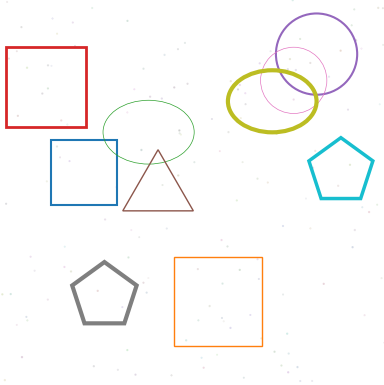[{"shape": "square", "thickness": 1.5, "radius": 0.43, "center": [0.218, 0.553]}, {"shape": "square", "thickness": 1, "radius": 0.58, "center": [0.566, 0.217]}, {"shape": "oval", "thickness": 0.5, "radius": 0.59, "center": [0.386, 0.657]}, {"shape": "square", "thickness": 2, "radius": 0.52, "center": [0.119, 0.774]}, {"shape": "circle", "thickness": 1.5, "radius": 0.53, "center": [0.822, 0.859]}, {"shape": "triangle", "thickness": 1, "radius": 0.53, "center": [0.411, 0.505]}, {"shape": "circle", "thickness": 0.5, "radius": 0.43, "center": [0.763, 0.791]}, {"shape": "pentagon", "thickness": 3, "radius": 0.44, "center": [0.271, 0.231]}, {"shape": "oval", "thickness": 3, "radius": 0.58, "center": [0.707, 0.737]}, {"shape": "pentagon", "thickness": 2.5, "radius": 0.44, "center": [0.885, 0.555]}]